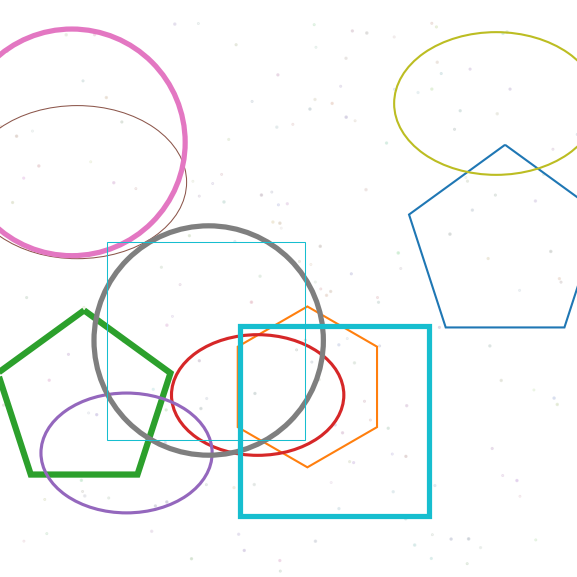[{"shape": "pentagon", "thickness": 1, "radius": 0.87, "center": [0.875, 0.574]}, {"shape": "hexagon", "thickness": 1, "radius": 0.7, "center": [0.532, 0.329]}, {"shape": "pentagon", "thickness": 3, "radius": 0.79, "center": [0.146, 0.305]}, {"shape": "oval", "thickness": 1.5, "radius": 0.75, "center": [0.446, 0.315]}, {"shape": "oval", "thickness": 1.5, "radius": 0.74, "center": [0.219, 0.215]}, {"shape": "oval", "thickness": 0.5, "radius": 0.95, "center": [0.134, 0.684]}, {"shape": "circle", "thickness": 2.5, "radius": 0.98, "center": [0.124, 0.753]}, {"shape": "circle", "thickness": 2.5, "radius": 0.99, "center": [0.361, 0.41]}, {"shape": "oval", "thickness": 1, "radius": 0.88, "center": [0.859, 0.82]}, {"shape": "square", "thickness": 0.5, "radius": 0.86, "center": [0.356, 0.408]}, {"shape": "square", "thickness": 2.5, "radius": 0.82, "center": [0.579, 0.27]}]